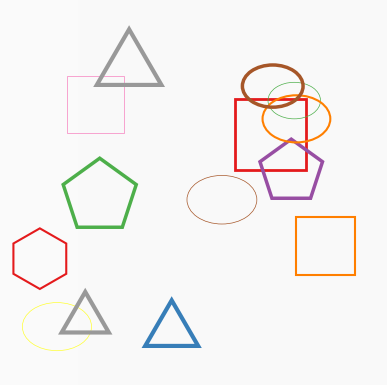[{"shape": "square", "thickness": 2, "radius": 0.46, "center": [0.697, 0.651]}, {"shape": "hexagon", "thickness": 1.5, "radius": 0.39, "center": [0.103, 0.328]}, {"shape": "triangle", "thickness": 3, "radius": 0.39, "center": [0.443, 0.141]}, {"shape": "pentagon", "thickness": 2.5, "radius": 0.5, "center": [0.257, 0.49]}, {"shape": "oval", "thickness": 0.5, "radius": 0.34, "center": [0.759, 0.739]}, {"shape": "pentagon", "thickness": 2.5, "radius": 0.42, "center": [0.752, 0.554]}, {"shape": "square", "thickness": 1.5, "radius": 0.38, "center": [0.84, 0.362]}, {"shape": "oval", "thickness": 1.5, "radius": 0.44, "center": [0.765, 0.691]}, {"shape": "oval", "thickness": 0.5, "radius": 0.45, "center": [0.147, 0.152]}, {"shape": "oval", "thickness": 2.5, "radius": 0.39, "center": [0.704, 0.776]}, {"shape": "oval", "thickness": 0.5, "radius": 0.45, "center": [0.573, 0.481]}, {"shape": "square", "thickness": 0.5, "radius": 0.37, "center": [0.247, 0.729]}, {"shape": "triangle", "thickness": 3, "radius": 0.48, "center": [0.333, 0.828]}, {"shape": "triangle", "thickness": 3, "radius": 0.35, "center": [0.22, 0.172]}]